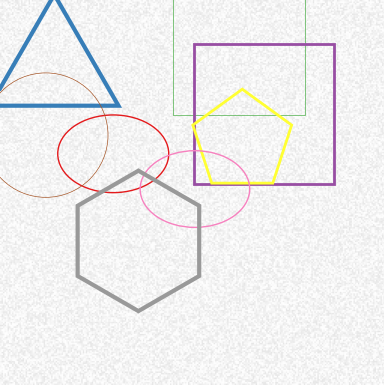[{"shape": "oval", "thickness": 1, "radius": 0.72, "center": [0.294, 0.601]}, {"shape": "triangle", "thickness": 3, "radius": 0.96, "center": [0.141, 0.822]}, {"shape": "square", "thickness": 0.5, "radius": 0.86, "center": [0.622, 0.873]}, {"shape": "square", "thickness": 2, "radius": 0.91, "center": [0.686, 0.704]}, {"shape": "pentagon", "thickness": 2, "radius": 0.67, "center": [0.629, 0.633]}, {"shape": "circle", "thickness": 0.5, "radius": 0.81, "center": [0.119, 0.649]}, {"shape": "oval", "thickness": 1, "radius": 0.71, "center": [0.506, 0.509]}, {"shape": "hexagon", "thickness": 3, "radius": 0.91, "center": [0.36, 0.374]}]